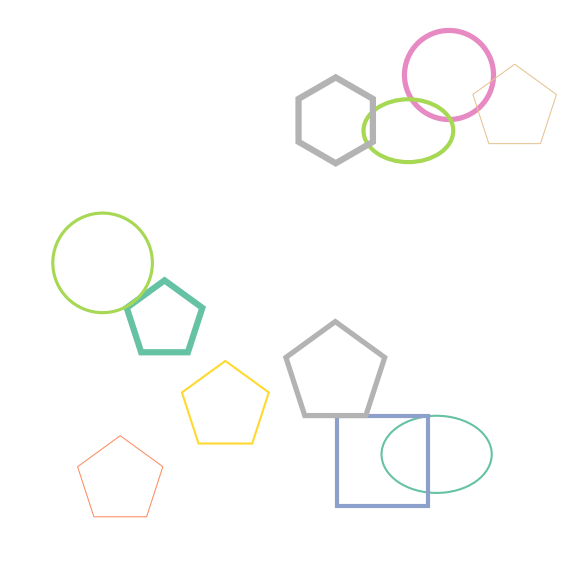[{"shape": "pentagon", "thickness": 3, "radius": 0.34, "center": [0.285, 0.445]}, {"shape": "oval", "thickness": 1, "radius": 0.48, "center": [0.756, 0.212]}, {"shape": "pentagon", "thickness": 0.5, "radius": 0.39, "center": [0.208, 0.167]}, {"shape": "square", "thickness": 2, "radius": 0.39, "center": [0.662, 0.201]}, {"shape": "circle", "thickness": 2.5, "radius": 0.39, "center": [0.777, 0.869]}, {"shape": "circle", "thickness": 1.5, "radius": 0.43, "center": [0.178, 0.544]}, {"shape": "oval", "thickness": 2, "radius": 0.39, "center": [0.707, 0.773]}, {"shape": "pentagon", "thickness": 1, "radius": 0.4, "center": [0.39, 0.295]}, {"shape": "pentagon", "thickness": 0.5, "radius": 0.38, "center": [0.891, 0.812]}, {"shape": "pentagon", "thickness": 2.5, "radius": 0.45, "center": [0.581, 0.352]}, {"shape": "hexagon", "thickness": 3, "radius": 0.37, "center": [0.581, 0.791]}]